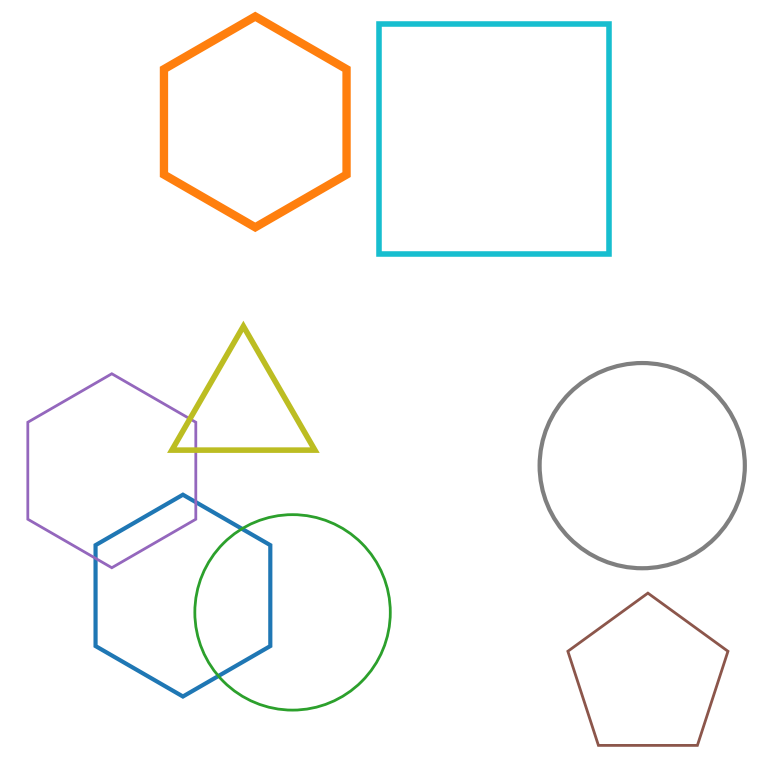[{"shape": "hexagon", "thickness": 1.5, "radius": 0.66, "center": [0.238, 0.226]}, {"shape": "hexagon", "thickness": 3, "radius": 0.68, "center": [0.332, 0.842]}, {"shape": "circle", "thickness": 1, "radius": 0.63, "center": [0.38, 0.205]}, {"shape": "hexagon", "thickness": 1, "radius": 0.63, "center": [0.145, 0.389]}, {"shape": "pentagon", "thickness": 1, "radius": 0.55, "center": [0.841, 0.12]}, {"shape": "circle", "thickness": 1.5, "radius": 0.67, "center": [0.834, 0.395]}, {"shape": "triangle", "thickness": 2, "radius": 0.54, "center": [0.316, 0.469]}, {"shape": "square", "thickness": 2, "radius": 0.75, "center": [0.641, 0.819]}]